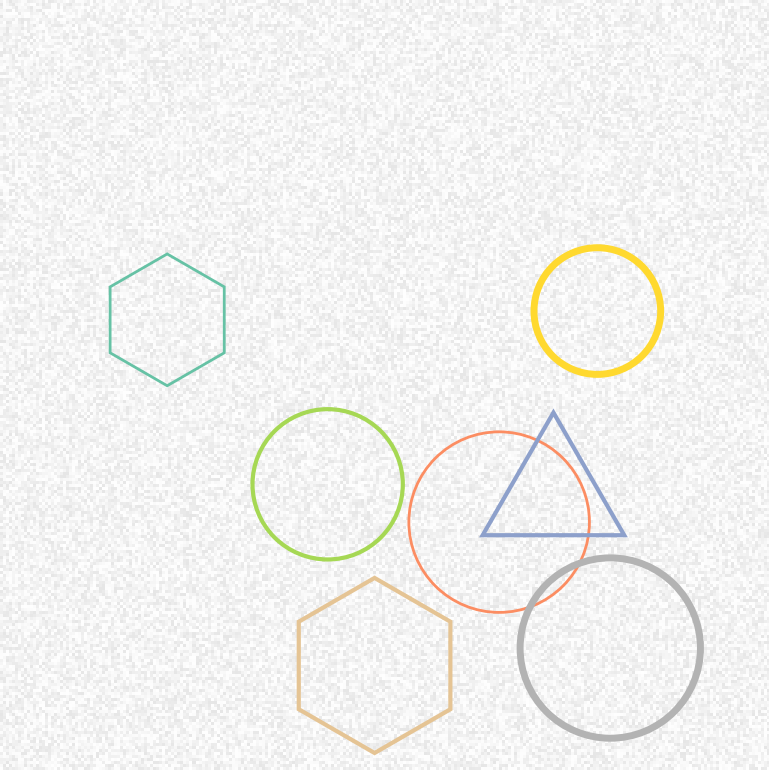[{"shape": "hexagon", "thickness": 1, "radius": 0.43, "center": [0.217, 0.585]}, {"shape": "circle", "thickness": 1, "radius": 0.59, "center": [0.648, 0.322]}, {"shape": "triangle", "thickness": 1.5, "radius": 0.53, "center": [0.719, 0.358]}, {"shape": "circle", "thickness": 1.5, "radius": 0.49, "center": [0.426, 0.371]}, {"shape": "circle", "thickness": 2.5, "radius": 0.41, "center": [0.776, 0.596]}, {"shape": "hexagon", "thickness": 1.5, "radius": 0.57, "center": [0.486, 0.136]}, {"shape": "circle", "thickness": 2.5, "radius": 0.59, "center": [0.793, 0.158]}]